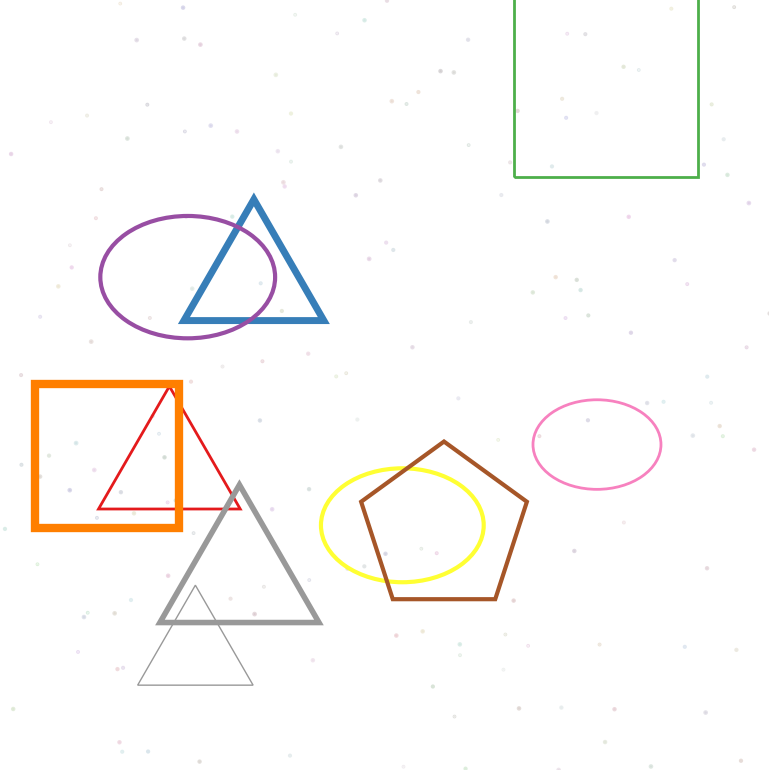[{"shape": "triangle", "thickness": 1, "radius": 0.53, "center": [0.22, 0.392]}, {"shape": "triangle", "thickness": 2.5, "radius": 0.52, "center": [0.33, 0.636]}, {"shape": "square", "thickness": 1, "radius": 0.6, "center": [0.787, 0.889]}, {"shape": "oval", "thickness": 1.5, "radius": 0.57, "center": [0.244, 0.64]}, {"shape": "square", "thickness": 3, "radius": 0.47, "center": [0.138, 0.408]}, {"shape": "oval", "thickness": 1.5, "radius": 0.53, "center": [0.523, 0.318]}, {"shape": "pentagon", "thickness": 1.5, "radius": 0.57, "center": [0.577, 0.313]}, {"shape": "oval", "thickness": 1, "radius": 0.42, "center": [0.775, 0.423]}, {"shape": "triangle", "thickness": 0.5, "radius": 0.43, "center": [0.254, 0.153]}, {"shape": "triangle", "thickness": 2, "radius": 0.6, "center": [0.311, 0.251]}]